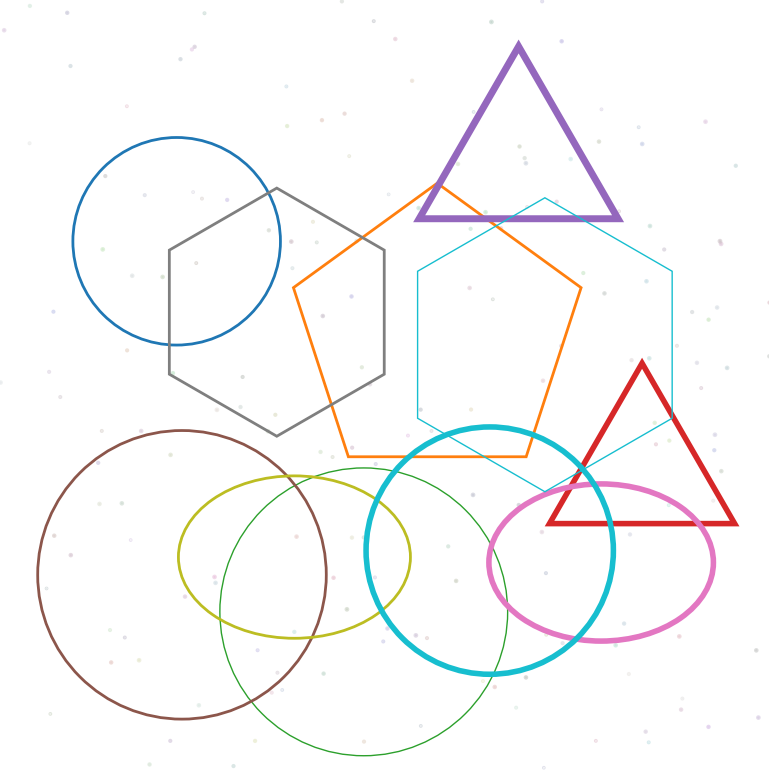[{"shape": "circle", "thickness": 1, "radius": 0.67, "center": [0.229, 0.687]}, {"shape": "pentagon", "thickness": 1, "radius": 0.98, "center": [0.568, 0.566]}, {"shape": "circle", "thickness": 0.5, "radius": 0.93, "center": [0.472, 0.205]}, {"shape": "triangle", "thickness": 2, "radius": 0.69, "center": [0.834, 0.389]}, {"shape": "triangle", "thickness": 2.5, "radius": 0.75, "center": [0.674, 0.79]}, {"shape": "circle", "thickness": 1, "radius": 0.94, "center": [0.236, 0.253]}, {"shape": "oval", "thickness": 2, "radius": 0.73, "center": [0.781, 0.269]}, {"shape": "hexagon", "thickness": 1, "radius": 0.81, "center": [0.359, 0.595]}, {"shape": "oval", "thickness": 1, "radius": 0.75, "center": [0.382, 0.277]}, {"shape": "hexagon", "thickness": 0.5, "radius": 0.95, "center": [0.708, 0.552]}, {"shape": "circle", "thickness": 2, "radius": 0.8, "center": [0.636, 0.285]}]